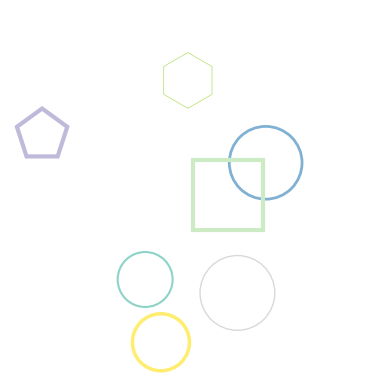[{"shape": "circle", "thickness": 1.5, "radius": 0.36, "center": [0.377, 0.274]}, {"shape": "pentagon", "thickness": 3, "radius": 0.34, "center": [0.109, 0.649]}, {"shape": "circle", "thickness": 2, "radius": 0.47, "center": [0.69, 0.577]}, {"shape": "hexagon", "thickness": 0.5, "radius": 0.36, "center": [0.488, 0.791]}, {"shape": "circle", "thickness": 1, "radius": 0.49, "center": [0.617, 0.239]}, {"shape": "square", "thickness": 3, "radius": 0.45, "center": [0.592, 0.493]}, {"shape": "circle", "thickness": 2.5, "radius": 0.37, "center": [0.418, 0.111]}]